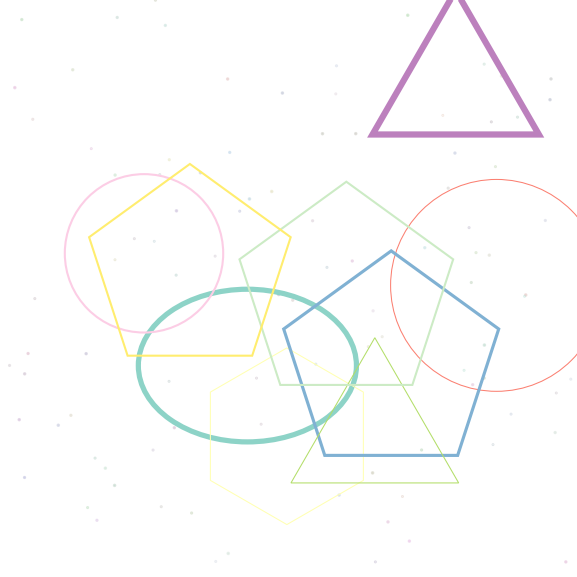[{"shape": "oval", "thickness": 2.5, "radius": 0.94, "center": [0.428, 0.366]}, {"shape": "hexagon", "thickness": 0.5, "radius": 0.76, "center": [0.497, 0.244]}, {"shape": "circle", "thickness": 0.5, "radius": 0.92, "center": [0.86, 0.505]}, {"shape": "pentagon", "thickness": 1.5, "radius": 0.98, "center": [0.677, 0.369]}, {"shape": "triangle", "thickness": 0.5, "radius": 0.84, "center": [0.649, 0.247]}, {"shape": "circle", "thickness": 1, "radius": 0.69, "center": [0.249, 0.56]}, {"shape": "triangle", "thickness": 3, "radius": 0.83, "center": [0.789, 0.849]}, {"shape": "pentagon", "thickness": 1, "radius": 0.97, "center": [0.6, 0.49]}, {"shape": "pentagon", "thickness": 1, "radius": 0.92, "center": [0.329, 0.532]}]